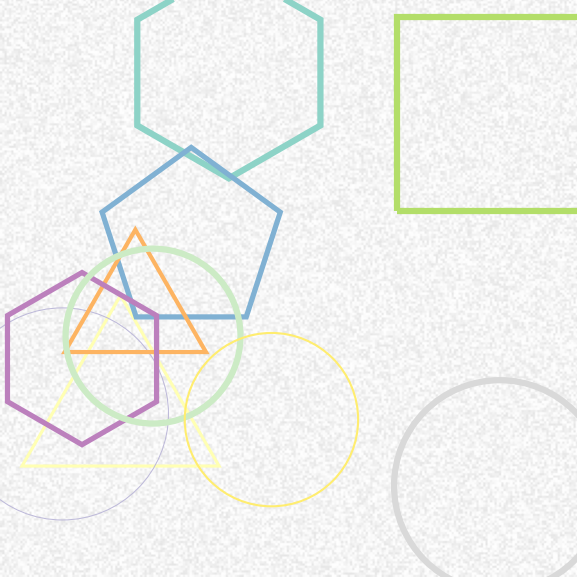[{"shape": "hexagon", "thickness": 3, "radius": 0.92, "center": [0.396, 0.873]}, {"shape": "triangle", "thickness": 1.5, "radius": 0.99, "center": [0.209, 0.291]}, {"shape": "circle", "thickness": 0.5, "radius": 0.92, "center": [0.108, 0.282]}, {"shape": "pentagon", "thickness": 2.5, "radius": 0.81, "center": [0.331, 0.582]}, {"shape": "triangle", "thickness": 2, "radius": 0.71, "center": [0.234, 0.46]}, {"shape": "square", "thickness": 3, "radius": 0.84, "center": [0.856, 0.802]}, {"shape": "circle", "thickness": 3, "radius": 0.91, "center": [0.865, 0.158]}, {"shape": "hexagon", "thickness": 2.5, "radius": 0.75, "center": [0.142, 0.378]}, {"shape": "circle", "thickness": 3, "radius": 0.76, "center": [0.265, 0.417]}, {"shape": "circle", "thickness": 1, "radius": 0.75, "center": [0.47, 0.273]}]